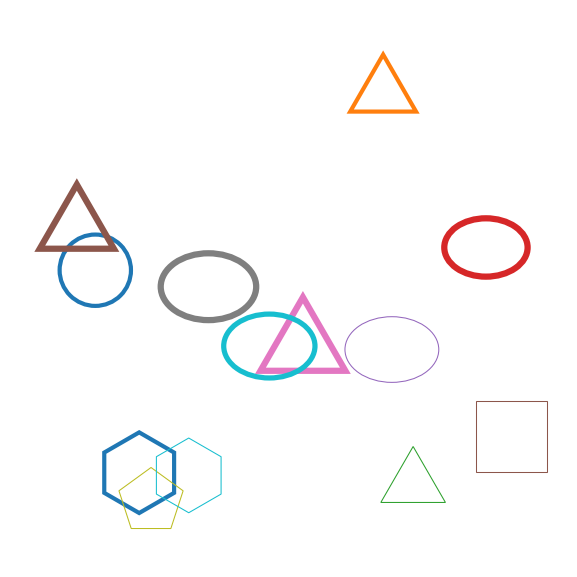[{"shape": "circle", "thickness": 2, "radius": 0.31, "center": [0.165, 0.531]}, {"shape": "hexagon", "thickness": 2, "radius": 0.35, "center": [0.241, 0.181]}, {"shape": "triangle", "thickness": 2, "radius": 0.33, "center": [0.663, 0.839]}, {"shape": "triangle", "thickness": 0.5, "radius": 0.32, "center": [0.715, 0.161]}, {"shape": "oval", "thickness": 3, "radius": 0.36, "center": [0.841, 0.571]}, {"shape": "oval", "thickness": 0.5, "radius": 0.41, "center": [0.679, 0.394]}, {"shape": "triangle", "thickness": 3, "radius": 0.37, "center": [0.133, 0.606]}, {"shape": "square", "thickness": 0.5, "radius": 0.31, "center": [0.886, 0.243]}, {"shape": "triangle", "thickness": 3, "radius": 0.42, "center": [0.525, 0.4]}, {"shape": "oval", "thickness": 3, "radius": 0.41, "center": [0.361, 0.503]}, {"shape": "pentagon", "thickness": 0.5, "radius": 0.29, "center": [0.262, 0.131]}, {"shape": "oval", "thickness": 2.5, "radius": 0.4, "center": [0.466, 0.4]}, {"shape": "hexagon", "thickness": 0.5, "radius": 0.32, "center": [0.327, 0.176]}]